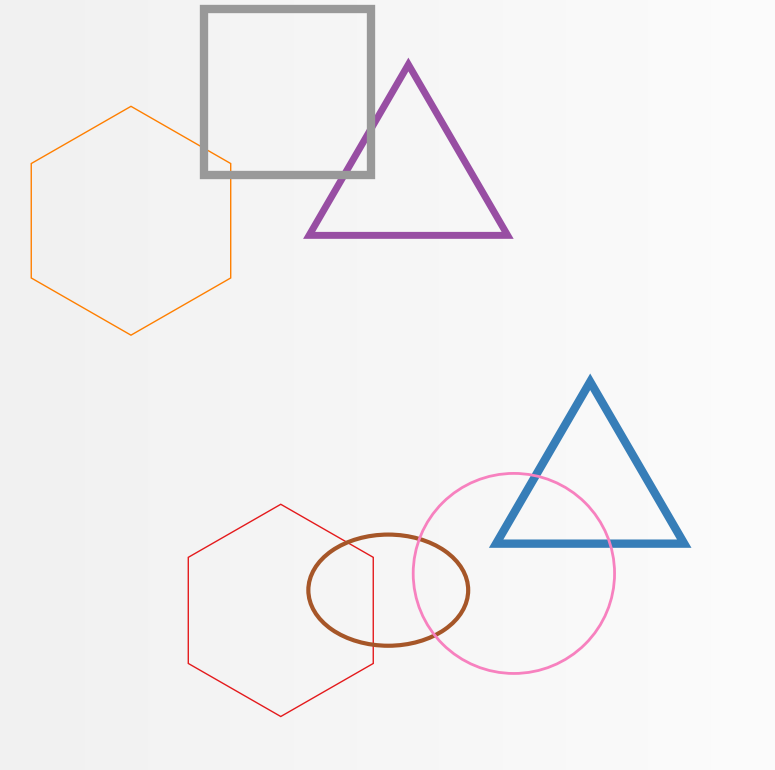[{"shape": "hexagon", "thickness": 0.5, "radius": 0.69, "center": [0.362, 0.207]}, {"shape": "triangle", "thickness": 3, "radius": 0.7, "center": [0.762, 0.364]}, {"shape": "triangle", "thickness": 2.5, "radius": 0.74, "center": [0.527, 0.768]}, {"shape": "hexagon", "thickness": 0.5, "radius": 0.74, "center": [0.169, 0.713]}, {"shape": "oval", "thickness": 1.5, "radius": 0.52, "center": [0.501, 0.234]}, {"shape": "circle", "thickness": 1, "radius": 0.65, "center": [0.663, 0.255]}, {"shape": "square", "thickness": 3, "radius": 0.54, "center": [0.371, 0.88]}]